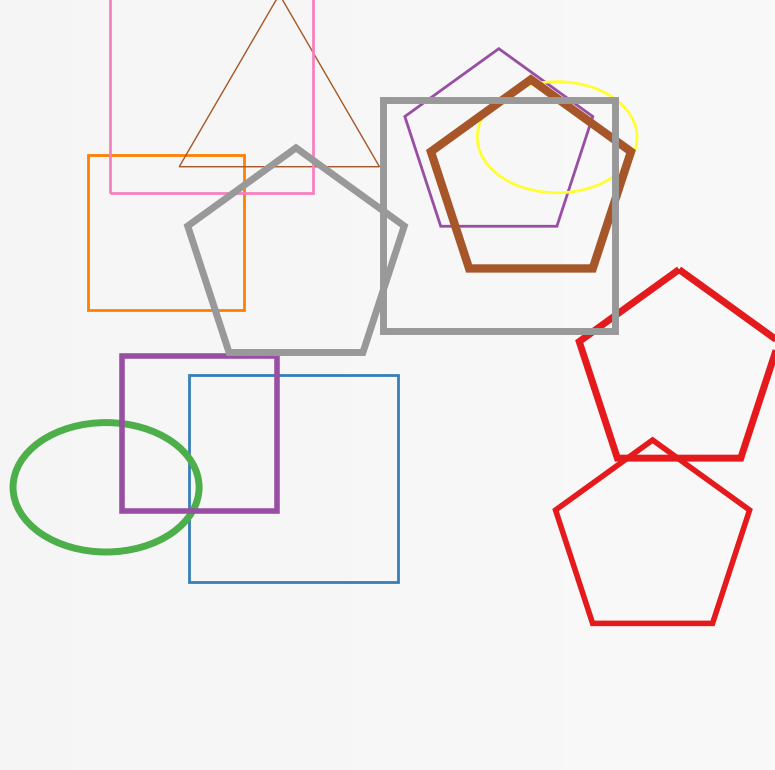[{"shape": "pentagon", "thickness": 2.5, "radius": 0.68, "center": [0.876, 0.515]}, {"shape": "pentagon", "thickness": 2, "radius": 0.66, "center": [0.842, 0.297]}, {"shape": "square", "thickness": 1, "radius": 0.67, "center": [0.379, 0.378]}, {"shape": "oval", "thickness": 2.5, "radius": 0.6, "center": [0.137, 0.367]}, {"shape": "pentagon", "thickness": 1, "radius": 0.64, "center": [0.644, 0.809]}, {"shape": "square", "thickness": 2, "radius": 0.5, "center": [0.258, 0.436]}, {"shape": "square", "thickness": 1, "radius": 0.5, "center": [0.214, 0.698]}, {"shape": "oval", "thickness": 1, "radius": 0.52, "center": [0.719, 0.822]}, {"shape": "pentagon", "thickness": 3, "radius": 0.68, "center": [0.685, 0.761]}, {"shape": "triangle", "thickness": 0.5, "radius": 0.75, "center": [0.36, 0.858]}, {"shape": "square", "thickness": 1, "radius": 0.66, "center": [0.273, 0.88]}, {"shape": "pentagon", "thickness": 2.5, "radius": 0.73, "center": [0.382, 0.661]}, {"shape": "square", "thickness": 2.5, "radius": 0.75, "center": [0.644, 0.72]}]